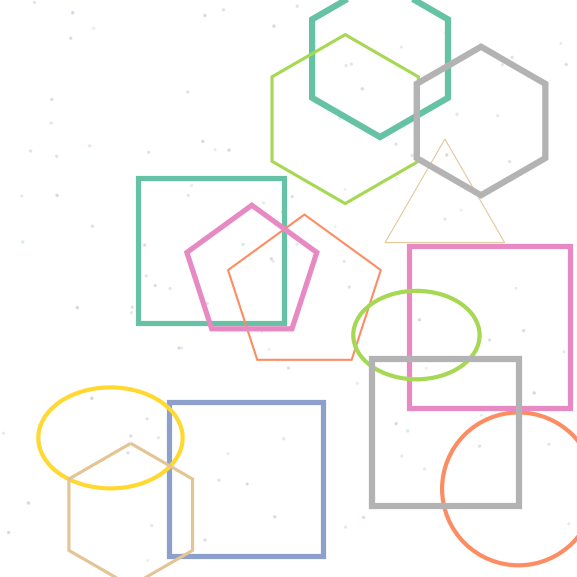[{"shape": "hexagon", "thickness": 3, "radius": 0.68, "center": [0.658, 0.898]}, {"shape": "square", "thickness": 2.5, "radius": 0.63, "center": [0.366, 0.565]}, {"shape": "pentagon", "thickness": 1, "radius": 0.7, "center": [0.527, 0.489]}, {"shape": "circle", "thickness": 2, "radius": 0.66, "center": [0.898, 0.153]}, {"shape": "square", "thickness": 2.5, "radius": 0.67, "center": [0.426, 0.169]}, {"shape": "square", "thickness": 2.5, "radius": 0.7, "center": [0.847, 0.433]}, {"shape": "pentagon", "thickness": 2.5, "radius": 0.59, "center": [0.436, 0.525]}, {"shape": "oval", "thickness": 2, "radius": 0.55, "center": [0.721, 0.419]}, {"shape": "hexagon", "thickness": 1.5, "radius": 0.73, "center": [0.598, 0.793]}, {"shape": "oval", "thickness": 2, "radius": 0.62, "center": [0.191, 0.241]}, {"shape": "hexagon", "thickness": 1.5, "radius": 0.62, "center": [0.226, 0.108]}, {"shape": "triangle", "thickness": 0.5, "radius": 0.6, "center": [0.77, 0.639]}, {"shape": "square", "thickness": 3, "radius": 0.64, "center": [0.771, 0.25]}, {"shape": "hexagon", "thickness": 3, "radius": 0.64, "center": [0.833, 0.79]}]